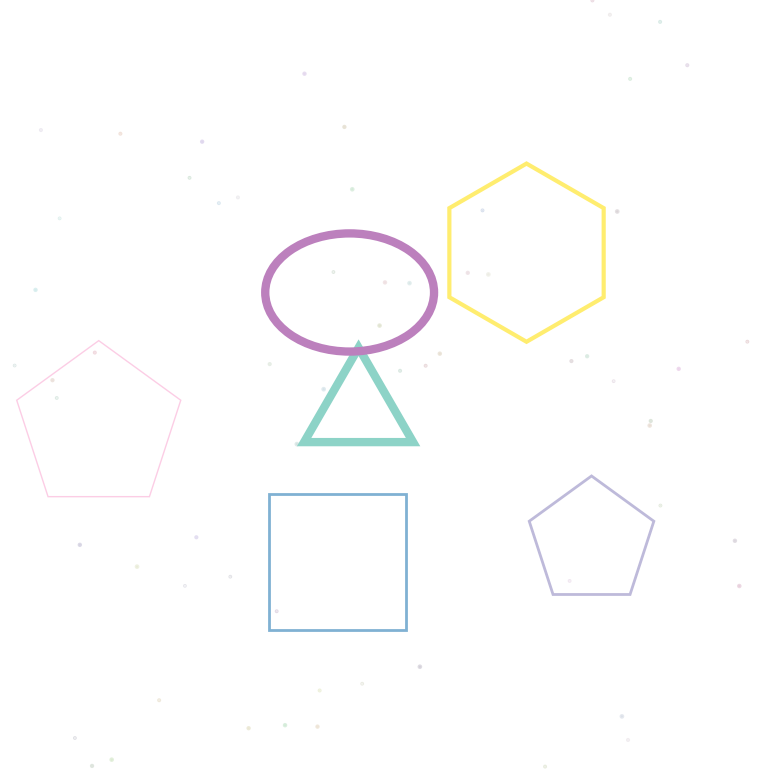[{"shape": "triangle", "thickness": 3, "radius": 0.41, "center": [0.466, 0.467]}, {"shape": "pentagon", "thickness": 1, "radius": 0.43, "center": [0.768, 0.297]}, {"shape": "square", "thickness": 1, "radius": 0.44, "center": [0.438, 0.27]}, {"shape": "pentagon", "thickness": 0.5, "radius": 0.56, "center": [0.128, 0.446]}, {"shape": "oval", "thickness": 3, "radius": 0.55, "center": [0.454, 0.62]}, {"shape": "hexagon", "thickness": 1.5, "radius": 0.58, "center": [0.684, 0.672]}]